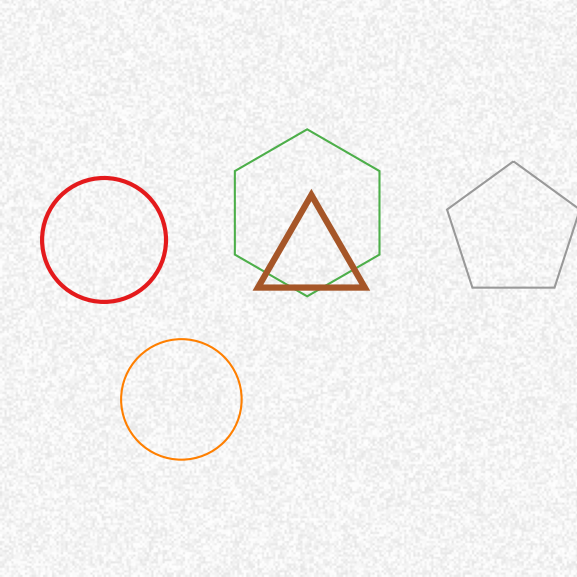[{"shape": "circle", "thickness": 2, "radius": 0.54, "center": [0.18, 0.584]}, {"shape": "hexagon", "thickness": 1, "radius": 0.72, "center": [0.532, 0.631]}, {"shape": "circle", "thickness": 1, "radius": 0.52, "center": [0.314, 0.308]}, {"shape": "triangle", "thickness": 3, "radius": 0.53, "center": [0.539, 0.555]}, {"shape": "pentagon", "thickness": 1, "radius": 0.6, "center": [0.889, 0.599]}]